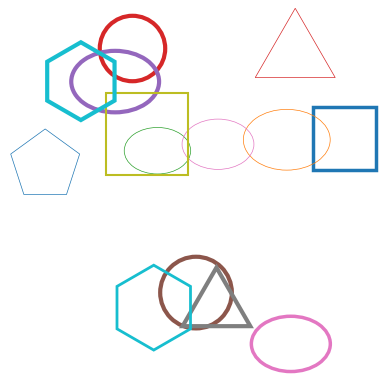[{"shape": "pentagon", "thickness": 0.5, "radius": 0.47, "center": [0.117, 0.571]}, {"shape": "square", "thickness": 2.5, "radius": 0.41, "center": [0.895, 0.64]}, {"shape": "oval", "thickness": 0.5, "radius": 0.56, "center": [0.745, 0.637]}, {"shape": "oval", "thickness": 0.5, "radius": 0.43, "center": [0.409, 0.609]}, {"shape": "triangle", "thickness": 0.5, "radius": 0.6, "center": [0.767, 0.859]}, {"shape": "circle", "thickness": 3, "radius": 0.42, "center": [0.344, 0.874]}, {"shape": "oval", "thickness": 3, "radius": 0.57, "center": [0.299, 0.788]}, {"shape": "circle", "thickness": 3, "radius": 0.47, "center": [0.509, 0.24]}, {"shape": "oval", "thickness": 0.5, "radius": 0.47, "center": [0.566, 0.625]}, {"shape": "oval", "thickness": 2.5, "radius": 0.51, "center": [0.755, 0.107]}, {"shape": "triangle", "thickness": 3, "radius": 0.51, "center": [0.562, 0.204]}, {"shape": "square", "thickness": 1.5, "radius": 0.53, "center": [0.382, 0.652]}, {"shape": "hexagon", "thickness": 3, "radius": 0.5, "center": [0.21, 0.789]}, {"shape": "hexagon", "thickness": 2, "radius": 0.55, "center": [0.399, 0.201]}]